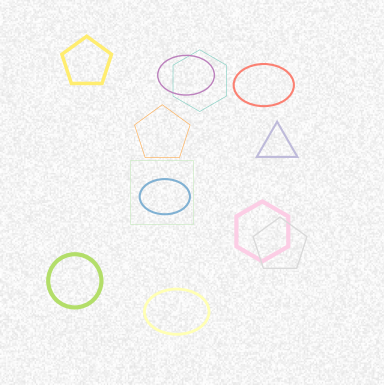[{"shape": "hexagon", "thickness": 0.5, "radius": 0.4, "center": [0.519, 0.791]}, {"shape": "oval", "thickness": 2, "radius": 0.42, "center": [0.459, 0.19]}, {"shape": "triangle", "thickness": 1.5, "radius": 0.3, "center": [0.72, 0.623]}, {"shape": "oval", "thickness": 1.5, "radius": 0.39, "center": [0.685, 0.779]}, {"shape": "oval", "thickness": 1.5, "radius": 0.33, "center": [0.428, 0.489]}, {"shape": "pentagon", "thickness": 0.5, "radius": 0.38, "center": [0.422, 0.652]}, {"shape": "circle", "thickness": 3, "radius": 0.35, "center": [0.194, 0.271]}, {"shape": "hexagon", "thickness": 3, "radius": 0.39, "center": [0.681, 0.399]}, {"shape": "pentagon", "thickness": 1, "radius": 0.37, "center": [0.727, 0.363]}, {"shape": "oval", "thickness": 1, "radius": 0.37, "center": [0.483, 0.805]}, {"shape": "square", "thickness": 0.5, "radius": 0.41, "center": [0.419, 0.501]}, {"shape": "pentagon", "thickness": 2.5, "radius": 0.34, "center": [0.225, 0.838]}]